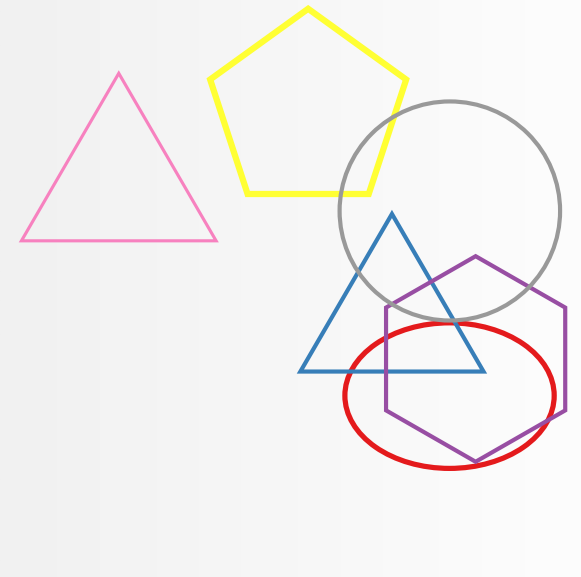[{"shape": "oval", "thickness": 2.5, "radius": 0.9, "center": [0.773, 0.314]}, {"shape": "triangle", "thickness": 2, "radius": 0.91, "center": [0.674, 0.447]}, {"shape": "hexagon", "thickness": 2, "radius": 0.89, "center": [0.818, 0.378]}, {"shape": "pentagon", "thickness": 3, "radius": 0.89, "center": [0.53, 0.807]}, {"shape": "triangle", "thickness": 1.5, "radius": 0.97, "center": [0.204, 0.679]}, {"shape": "circle", "thickness": 2, "radius": 0.95, "center": [0.774, 0.634]}]